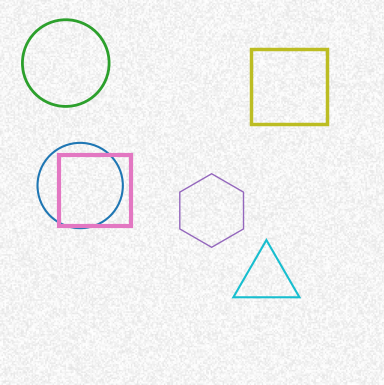[{"shape": "circle", "thickness": 1.5, "radius": 0.55, "center": [0.208, 0.518]}, {"shape": "circle", "thickness": 2, "radius": 0.56, "center": [0.171, 0.836]}, {"shape": "hexagon", "thickness": 1, "radius": 0.48, "center": [0.55, 0.453]}, {"shape": "square", "thickness": 3, "radius": 0.47, "center": [0.246, 0.505]}, {"shape": "square", "thickness": 2.5, "radius": 0.49, "center": [0.751, 0.776]}, {"shape": "triangle", "thickness": 1.5, "radius": 0.5, "center": [0.692, 0.277]}]